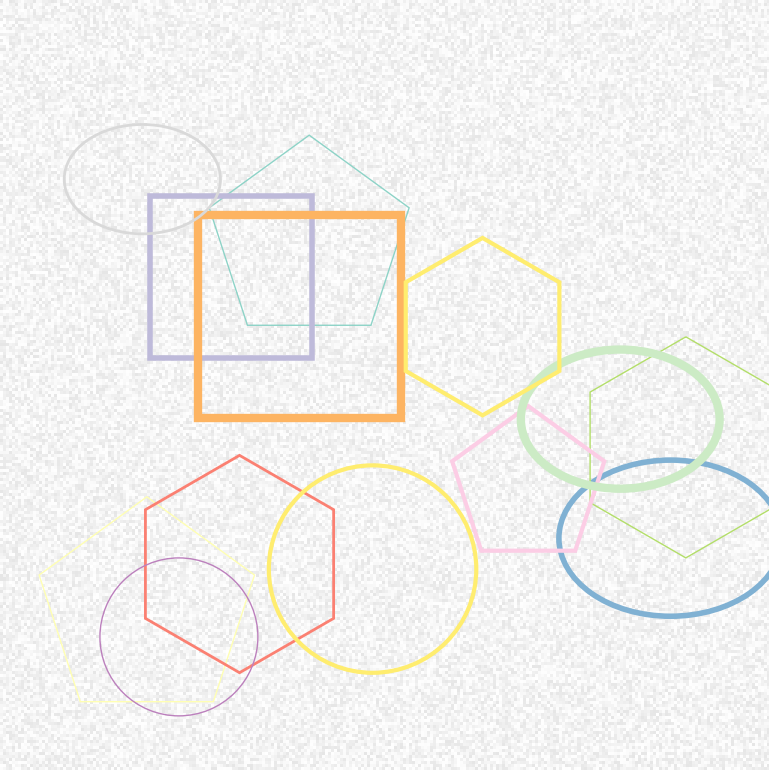[{"shape": "pentagon", "thickness": 0.5, "radius": 0.68, "center": [0.402, 0.688]}, {"shape": "pentagon", "thickness": 0.5, "radius": 0.74, "center": [0.191, 0.208]}, {"shape": "square", "thickness": 2, "radius": 0.53, "center": [0.3, 0.64]}, {"shape": "hexagon", "thickness": 1, "radius": 0.71, "center": [0.311, 0.267]}, {"shape": "oval", "thickness": 2, "radius": 0.72, "center": [0.871, 0.301]}, {"shape": "square", "thickness": 3, "radius": 0.66, "center": [0.389, 0.589]}, {"shape": "hexagon", "thickness": 0.5, "radius": 0.72, "center": [0.891, 0.419]}, {"shape": "pentagon", "thickness": 1.5, "radius": 0.52, "center": [0.686, 0.369]}, {"shape": "oval", "thickness": 1, "radius": 0.51, "center": [0.185, 0.767]}, {"shape": "circle", "thickness": 0.5, "radius": 0.51, "center": [0.232, 0.173]}, {"shape": "oval", "thickness": 3, "radius": 0.65, "center": [0.805, 0.456]}, {"shape": "hexagon", "thickness": 1.5, "radius": 0.58, "center": [0.627, 0.576]}, {"shape": "circle", "thickness": 1.5, "radius": 0.67, "center": [0.484, 0.261]}]